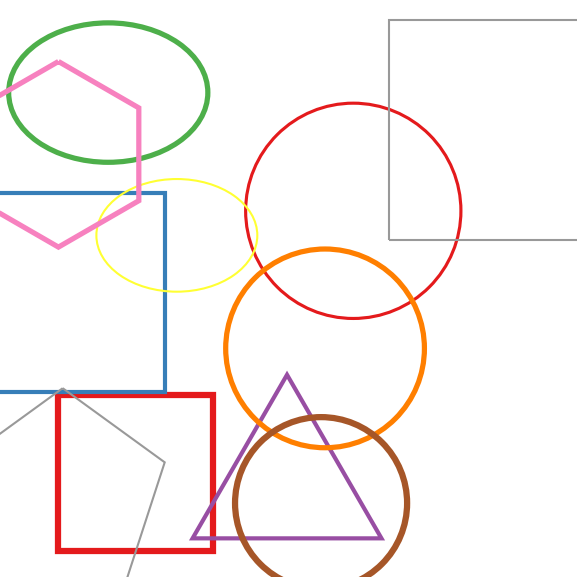[{"shape": "circle", "thickness": 1.5, "radius": 0.93, "center": [0.612, 0.634]}, {"shape": "square", "thickness": 3, "radius": 0.67, "center": [0.235, 0.18]}, {"shape": "square", "thickness": 2, "radius": 0.86, "center": [0.113, 0.493]}, {"shape": "oval", "thickness": 2.5, "radius": 0.86, "center": [0.187, 0.839]}, {"shape": "triangle", "thickness": 2, "radius": 0.94, "center": [0.497, 0.161]}, {"shape": "circle", "thickness": 2.5, "radius": 0.86, "center": [0.563, 0.396]}, {"shape": "oval", "thickness": 1, "radius": 0.7, "center": [0.306, 0.592]}, {"shape": "circle", "thickness": 3, "radius": 0.74, "center": [0.556, 0.128]}, {"shape": "hexagon", "thickness": 2.5, "radius": 0.8, "center": [0.101, 0.732]}, {"shape": "square", "thickness": 1, "radius": 0.95, "center": [0.865, 0.774]}, {"shape": "pentagon", "thickness": 1, "radius": 0.93, "center": [0.109, 0.141]}]